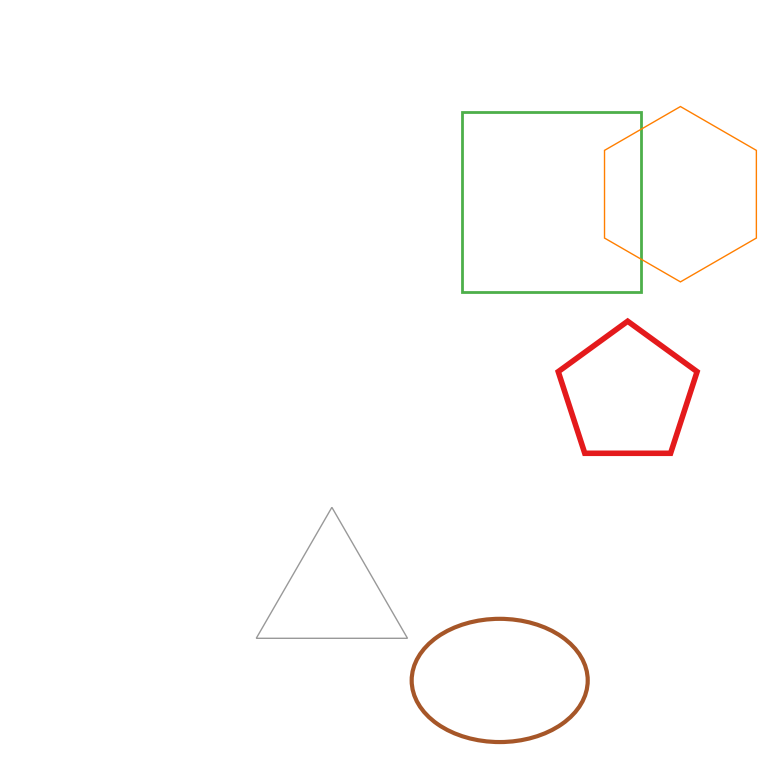[{"shape": "pentagon", "thickness": 2, "radius": 0.47, "center": [0.815, 0.488]}, {"shape": "square", "thickness": 1, "radius": 0.58, "center": [0.716, 0.738]}, {"shape": "hexagon", "thickness": 0.5, "radius": 0.57, "center": [0.884, 0.748]}, {"shape": "oval", "thickness": 1.5, "radius": 0.57, "center": [0.649, 0.116]}, {"shape": "triangle", "thickness": 0.5, "radius": 0.57, "center": [0.431, 0.228]}]